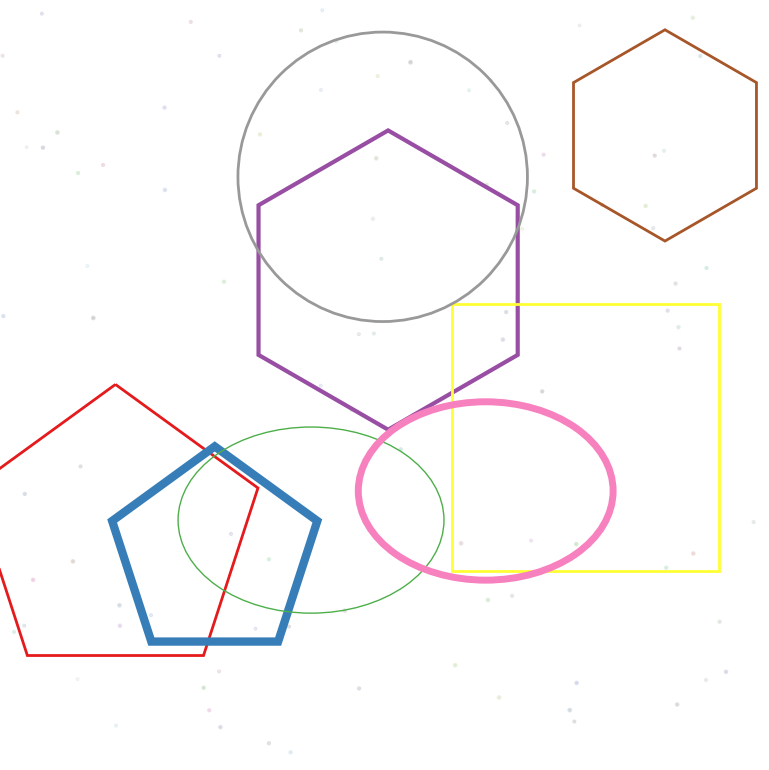[{"shape": "pentagon", "thickness": 1, "radius": 0.97, "center": [0.15, 0.306]}, {"shape": "pentagon", "thickness": 3, "radius": 0.7, "center": [0.279, 0.28]}, {"shape": "oval", "thickness": 0.5, "radius": 0.86, "center": [0.404, 0.325]}, {"shape": "hexagon", "thickness": 1.5, "radius": 0.97, "center": [0.504, 0.636]}, {"shape": "square", "thickness": 1, "radius": 0.87, "center": [0.76, 0.432]}, {"shape": "hexagon", "thickness": 1, "radius": 0.69, "center": [0.864, 0.824]}, {"shape": "oval", "thickness": 2.5, "radius": 0.83, "center": [0.631, 0.362]}, {"shape": "circle", "thickness": 1, "radius": 0.94, "center": [0.497, 0.77]}]